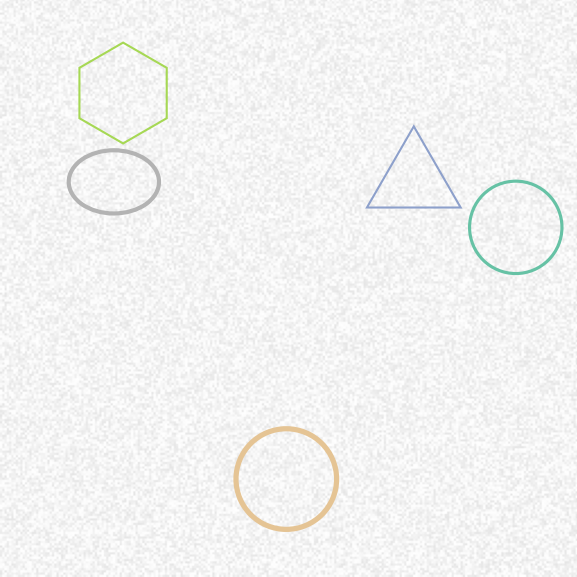[{"shape": "circle", "thickness": 1.5, "radius": 0.4, "center": [0.893, 0.605]}, {"shape": "triangle", "thickness": 1, "radius": 0.47, "center": [0.717, 0.687]}, {"shape": "hexagon", "thickness": 1, "radius": 0.44, "center": [0.213, 0.838]}, {"shape": "circle", "thickness": 2.5, "radius": 0.44, "center": [0.496, 0.17]}, {"shape": "oval", "thickness": 2, "radius": 0.39, "center": [0.197, 0.684]}]